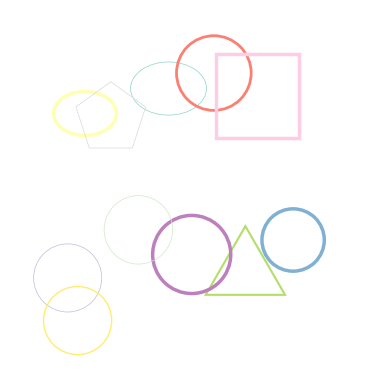[{"shape": "oval", "thickness": 0.5, "radius": 0.49, "center": [0.438, 0.77]}, {"shape": "oval", "thickness": 2.5, "radius": 0.41, "center": [0.221, 0.705]}, {"shape": "circle", "thickness": 0.5, "radius": 0.44, "center": [0.176, 0.278]}, {"shape": "circle", "thickness": 2, "radius": 0.48, "center": [0.555, 0.81]}, {"shape": "circle", "thickness": 2.5, "radius": 0.4, "center": [0.761, 0.377]}, {"shape": "triangle", "thickness": 1.5, "radius": 0.59, "center": [0.637, 0.294]}, {"shape": "square", "thickness": 2.5, "radius": 0.54, "center": [0.669, 0.751]}, {"shape": "pentagon", "thickness": 0.5, "radius": 0.48, "center": [0.288, 0.693]}, {"shape": "circle", "thickness": 2.5, "radius": 0.51, "center": [0.498, 0.339]}, {"shape": "circle", "thickness": 0.5, "radius": 0.44, "center": [0.359, 0.403]}, {"shape": "circle", "thickness": 1, "radius": 0.44, "center": [0.202, 0.167]}]